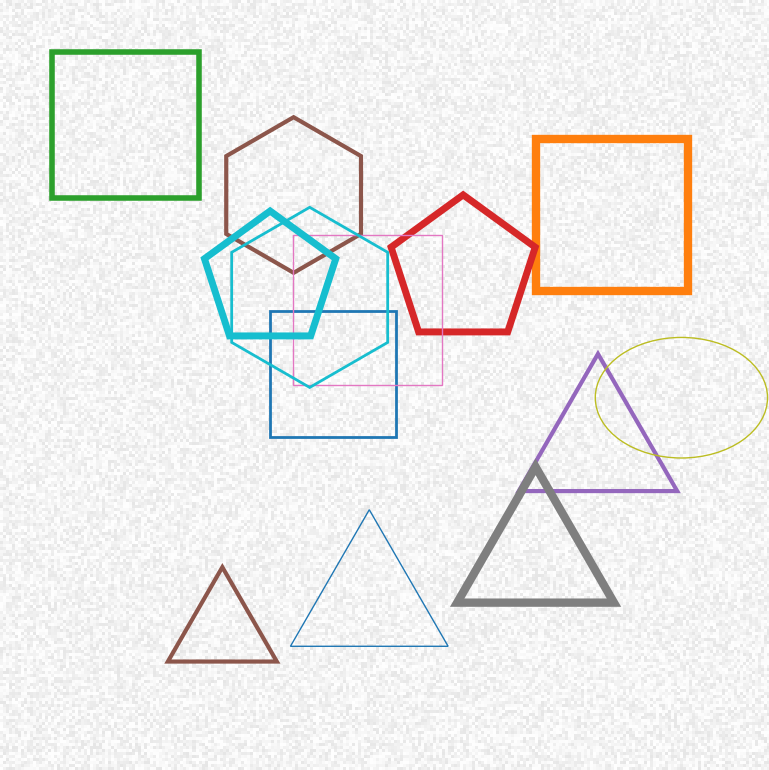[{"shape": "square", "thickness": 1, "radius": 0.41, "center": [0.433, 0.514]}, {"shape": "triangle", "thickness": 0.5, "radius": 0.59, "center": [0.48, 0.22]}, {"shape": "square", "thickness": 3, "radius": 0.5, "center": [0.795, 0.721]}, {"shape": "square", "thickness": 2, "radius": 0.48, "center": [0.163, 0.838]}, {"shape": "pentagon", "thickness": 2.5, "radius": 0.49, "center": [0.602, 0.649]}, {"shape": "triangle", "thickness": 1.5, "radius": 0.59, "center": [0.777, 0.422]}, {"shape": "triangle", "thickness": 1.5, "radius": 0.41, "center": [0.289, 0.182]}, {"shape": "hexagon", "thickness": 1.5, "radius": 0.51, "center": [0.381, 0.747]}, {"shape": "square", "thickness": 0.5, "radius": 0.48, "center": [0.478, 0.598]}, {"shape": "triangle", "thickness": 3, "radius": 0.59, "center": [0.696, 0.276]}, {"shape": "oval", "thickness": 0.5, "radius": 0.56, "center": [0.885, 0.483]}, {"shape": "pentagon", "thickness": 2.5, "radius": 0.45, "center": [0.351, 0.636]}, {"shape": "hexagon", "thickness": 1, "radius": 0.58, "center": [0.402, 0.614]}]